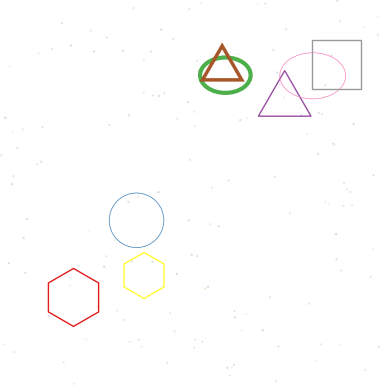[{"shape": "hexagon", "thickness": 1, "radius": 0.38, "center": [0.191, 0.227]}, {"shape": "circle", "thickness": 0.5, "radius": 0.35, "center": [0.355, 0.428]}, {"shape": "oval", "thickness": 3, "radius": 0.33, "center": [0.585, 0.805]}, {"shape": "triangle", "thickness": 1, "radius": 0.39, "center": [0.739, 0.738]}, {"shape": "hexagon", "thickness": 1, "radius": 0.3, "center": [0.374, 0.284]}, {"shape": "triangle", "thickness": 2.5, "radius": 0.29, "center": [0.577, 0.822]}, {"shape": "oval", "thickness": 0.5, "radius": 0.43, "center": [0.812, 0.803]}, {"shape": "square", "thickness": 1, "radius": 0.32, "center": [0.875, 0.833]}]